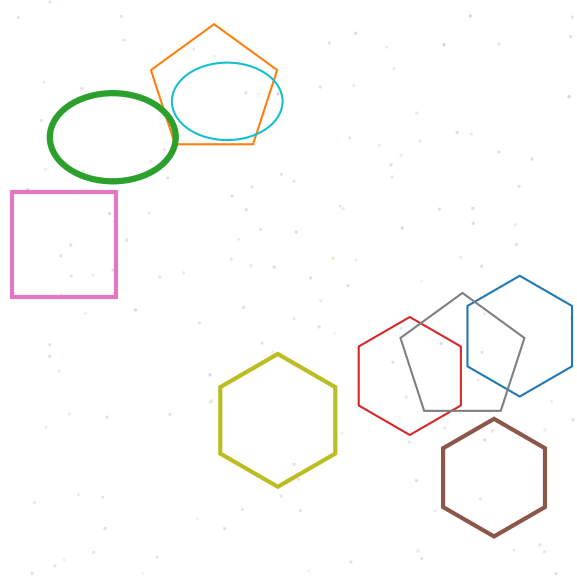[{"shape": "hexagon", "thickness": 1, "radius": 0.52, "center": [0.9, 0.417]}, {"shape": "pentagon", "thickness": 1, "radius": 0.57, "center": [0.371, 0.842]}, {"shape": "oval", "thickness": 3, "radius": 0.55, "center": [0.195, 0.761]}, {"shape": "hexagon", "thickness": 1, "radius": 0.51, "center": [0.71, 0.348]}, {"shape": "hexagon", "thickness": 2, "radius": 0.51, "center": [0.855, 0.172]}, {"shape": "square", "thickness": 2, "radius": 0.45, "center": [0.111, 0.575]}, {"shape": "pentagon", "thickness": 1, "radius": 0.56, "center": [0.801, 0.379]}, {"shape": "hexagon", "thickness": 2, "radius": 0.58, "center": [0.481, 0.271]}, {"shape": "oval", "thickness": 1, "radius": 0.48, "center": [0.393, 0.824]}]